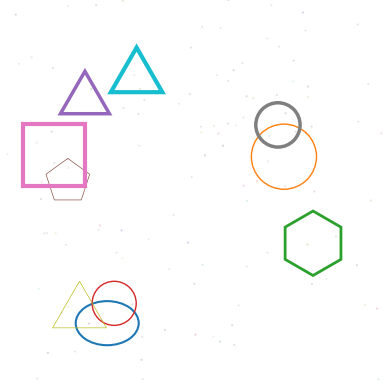[{"shape": "oval", "thickness": 1.5, "radius": 0.41, "center": [0.278, 0.161]}, {"shape": "circle", "thickness": 1, "radius": 0.42, "center": [0.737, 0.593]}, {"shape": "hexagon", "thickness": 2, "radius": 0.42, "center": [0.813, 0.368]}, {"shape": "circle", "thickness": 1, "radius": 0.29, "center": [0.297, 0.212]}, {"shape": "triangle", "thickness": 2.5, "radius": 0.37, "center": [0.221, 0.741]}, {"shape": "pentagon", "thickness": 0.5, "radius": 0.3, "center": [0.176, 0.529]}, {"shape": "square", "thickness": 3, "radius": 0.4, "center": [0.141, 0.596]}, {"shape": "circle", "thickness": 2.5, "radius": 0.29, "center": [0.722, 0.676]}, {"shape": "triangle", "thickness": 0.5, "radius": 0.4, "center": [0.207, 0.189]}, {"shape": "triangle", "thickness": 3, "radius": 0.39, "center": [0.355, 0.799]}]